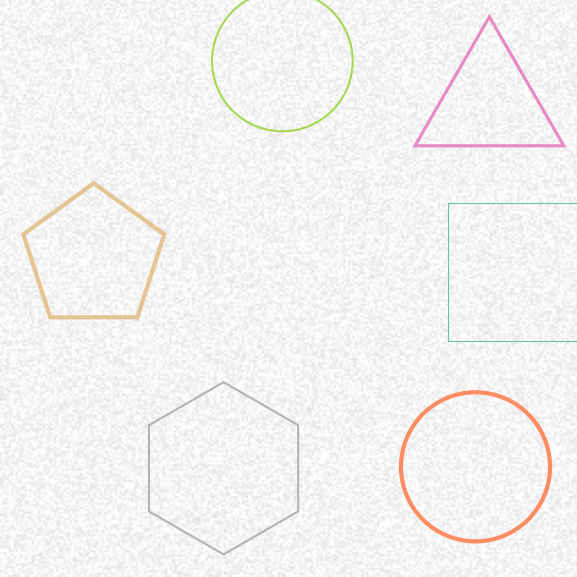[{"shape": "square", "thickness": 0.5, "radius": 0.6, "center": [0.895, 0.529]}, {"shape": "circle", "thickness": 2, "radius": 0.65, "center": [0.823, 0.191]}, {"shape": "triangle", "thickness": 1.5, "radius": 0.74, "center": [0.847, 0.821]}, {"shape": "circle", "thickness": 1, "radius": 0.61, "center": [0.489, 0.894]}, {"shape": "pentagon", "thickness": 2, "radius": 0.64, "center": [0.162, 0.554]}, {"shape": "hexagon", "thickness": 1, "radius": 0.75, "center": [0.387, 0.188]}]